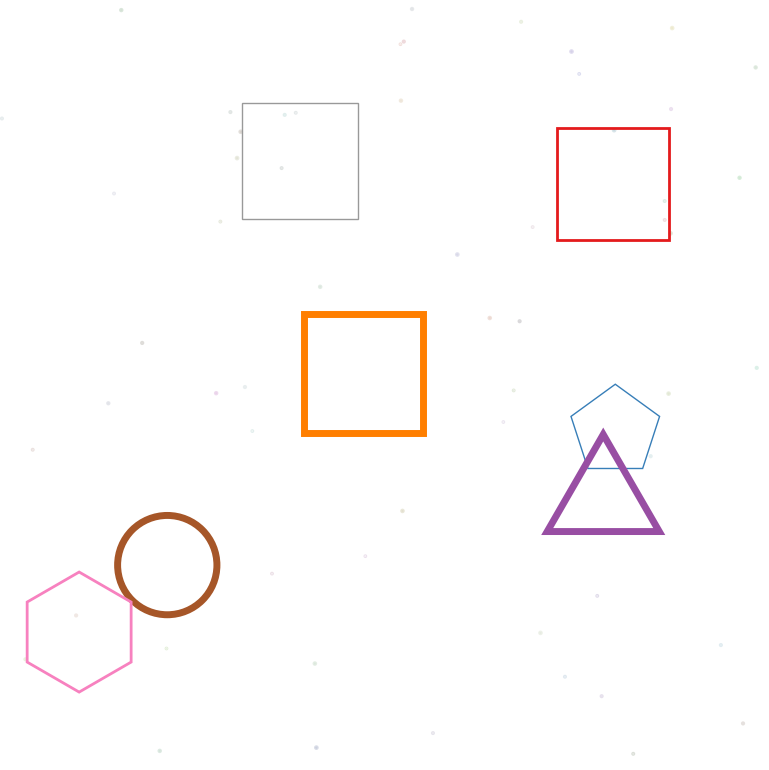[{"shape": "square", "thickness": 1, "radius": 0.37, "center": [0.796, 0.761]}, {"shape": "pentagon", "thickness": 0.5, "radius": 0.3, "center": [0.799, 0.441]}, {"shape": "triangle", "thickness": 2.5, "radius": 0.42, "center": [0.783, 0.352]}, {"shape": "square", "thickness": 2.5, "radius": 0.39, "center": [0.472, 0.515]}, {"shape": "circle", "thickness": 2.5, "radius": 0.32, "center": [0.217, 0.266]}, {"shape": "hexagon", "thickness": 1, "radius": 0.39, "center": [0.103, 0.179]}, {"shape": "square", "thickness": 0.5, "radius": 0.38, "center": [0.39, 0.79]}]